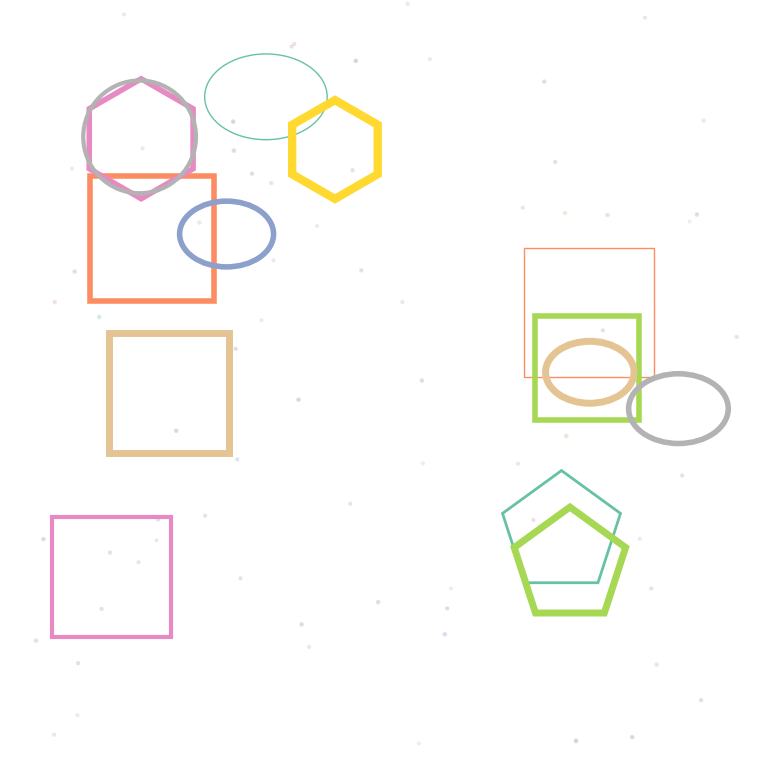[{"shape": "oval", "thickness": 0.5, "radius": 0.4, "center": [0.345, 0.874]}, {"shape": "pentagon", "thickness": 1, "radius": 0.4, "center": [0.729, 0.308]}, {"shape": "square", "thickness": 0.5, "radius": 0.42, "center": [0.765, 0.594]}, {"shape": "square", "thickness": 2, "radius": 0.4, "center": [0.197, 0.69]}, {"shape": "oval", "thickness": 2, "radius": 0.31, "center": [0.294, 0.696]}, {"shape": "hexagon", "thickness": 2, "radius": 0.39, "center": [0.183, 0.82]}, {"shape": "square", "thickness": 1.5, "radius": 0.39, "center": [0.145, 0.251]}, {"shape": "pentagon", "thickness": 2.5, "radius": 0.38, "center": [0.74, 0.265]}, {"shape": "square", "thickness": 2, "radius": 0.34, "center": [0.762, 0.522]}, {"shape": "hexagon", "thickness": 3, "radius": 0.32, "center": [0.435, 0.806]}, {"shape": "oval", "thickness": 2.5, "radius": 0.29, "center": [0.766, 0.517]}, {"shape": "square", "thickness": 2.5, "radius": 0.39, "center": [0.22, 0.49]}, {"shape": "circle", "thickness": 1.5, "radius": 0.37, "center": [0.181, 0.822]}, {"shape": "oval", "thickness": 2, "radius": 0.32, "center": [0.881, 0.469]}]